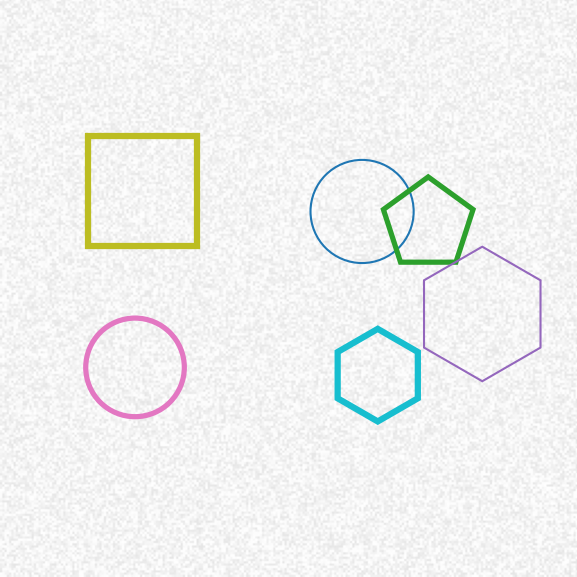[{"shape": "circle", "thickness": 1, "radius": 0.45, "center": [0.627, 0.633]}, {"shape": "pentagon", "thickness": 2.5, "radius": 0.41, "center": [0.742, 0.611]}, {"shape": "hexagon", "thickness": 1, "radius": 0.58, "center": [0.835, 0.455]}, {"shape": "circle", "thickness": 2.5, "radius": 0.43, "center": [0.234, 0.363]}, {"shape": "square", "thickness": 3, "radius": 0.47, "center": [0.247, 0.668]}, {"shape": "hexagon", "thickness": 3, "radius": 0.4, "center": [0.654, 0.35]}]